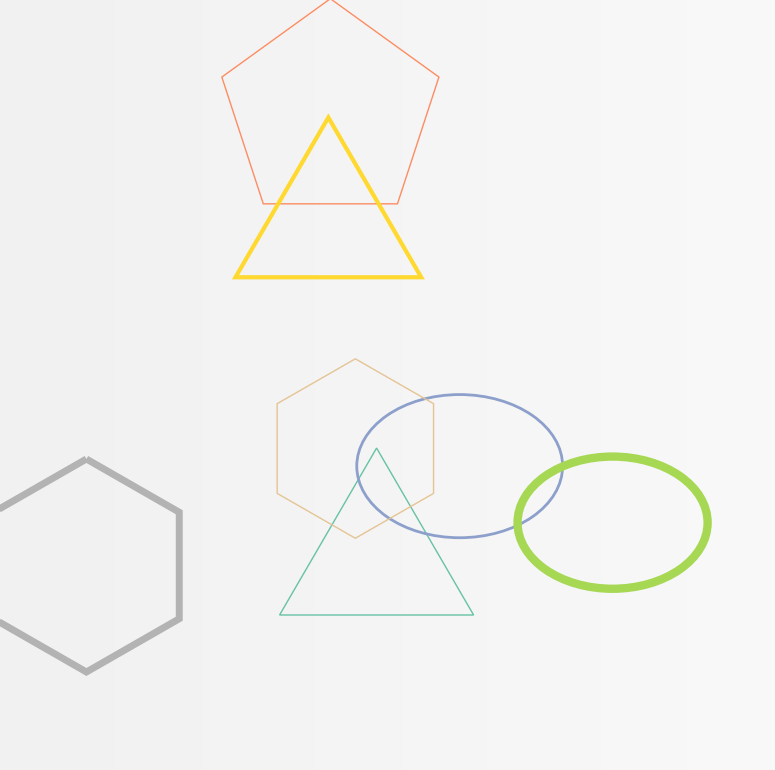[{"shape": "triangle", "thickness": 0.5, "radius": 0.72, "center": [0.486, 0.274]}, {"shape": "pentagon", "thickness": 0.5, "radius": 0.74, "center": [0.426, 0.854]}, {"shape": "oval", "thickness": 1, "radius": 0.66, "center": [0.593, 0.395]}, {"shape": "oval", "thickness": 3, "radius": 0.61, "center": [0.79, 0.321]}, {"shape": "triangle", "thickness": 1.5, "radius": 0.69, "center": [0.424, 0.709]}, {"shape": "hexagon", "thickness": 0.5, "radius": 0.58, "center": [0.459, 0.417]}, {"shape": "hexagon", "thickness": 2.5, "radius": 0.69, "center": [0.112, 0.266]}]